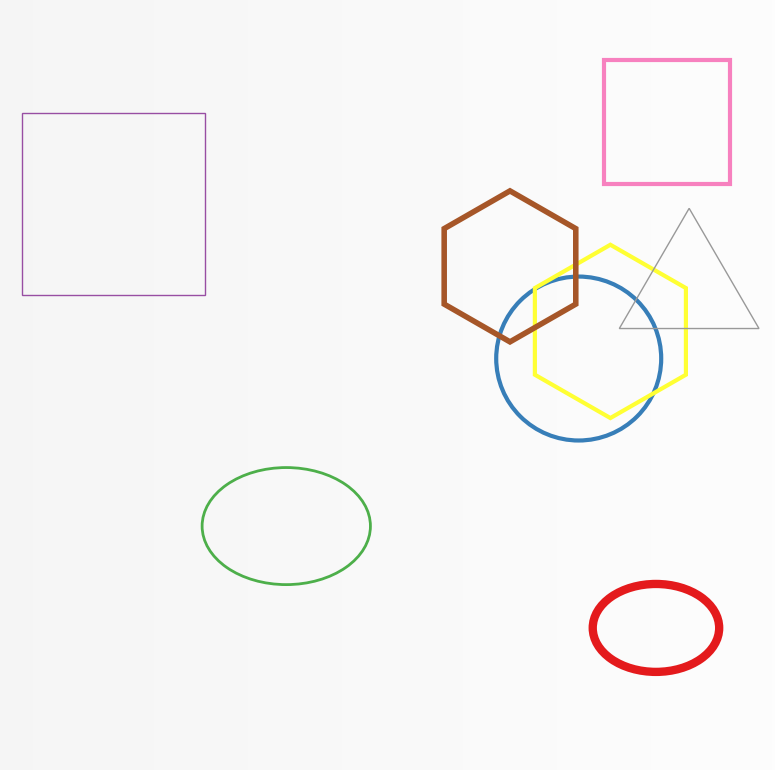[{"shape": "oval", "thickness": 3, "radius": 0.41, "center": [0.846, 0.185]}, {"shape": "circle", "thickness": 1.5, "radius": 0.53, "center": [0.747, 0.534]}, {"shape": "oval", "thickness": 1, "radius": 0.54, "center": [0.369, 0.317]}, {"shape": "square", "thickness": 0.5, "radius": 0.59, "center": [0.147, 0.735]}, {"shape": "hexagon", "thickness": 1.5, "radius": 0.56, "center": [0.788, 0.57]}, {"shape": "hexagon", "thickness": 2, "radius": 0.49, "center": [0.658, 0.654]}, {"shape": "square", "thickness": 1.5, "radius": 0.4, "center": [0.861, 0.842]}, {"shape": "triangle", "thickness": 0.5, "radius": 0.52, "center": [0.889, 0.625]}]